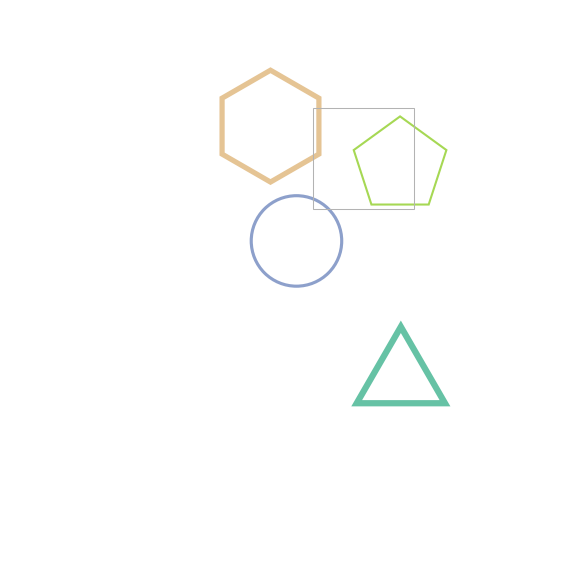[{"shape": "triangle", "thickness": 3, "radius": 0.44, "center": [0.694, 0.345]}, {"shape": "circle", "thickness": 1.5, "radius": 0.39, "center": [0.513, 0.582]}, {"shape": "pentagon", "thickness": 1, "radius": 0.42, "center": [0.693, 0.713]}, {"shape": "hexagon", "thickness": 2.5, "radius": 0.48, "center": [0.468, 0.781]}, {"shape": "square", "thickness": 0.5, "radius": 0.44, "center": [0.629, 0.725]}]